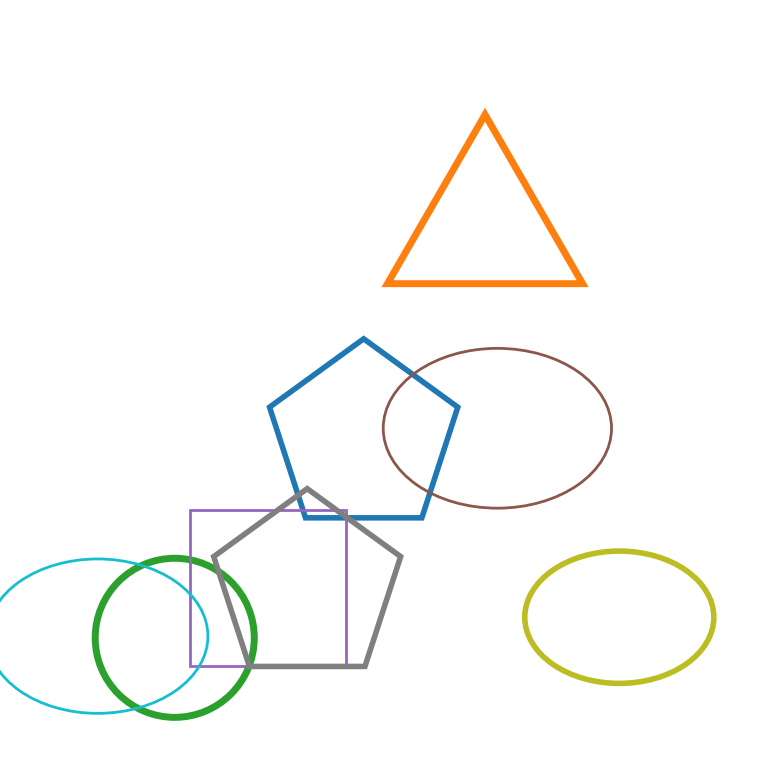[{"shape": "pentagon", "thickness": 2, "radius": 0.64, "center": [0.472, 0.431]}, {"shape": "triangle", "thickness": 2.5, "radius": 0.73, "center": [0.63, 0.705]}, {"shape": "circle", "thickness": 2.5, "radius": 0.52, "center": [0.227, 0.172]}, {"shape": "square", "thickness": 1, "radius": 0.51, "center": [0.348, 0.237]}, {"shape": "oval", "thickness": 1, "radius": 0.74, "center": [0.646, 0.444]}, {"shape": "pentagon", "thickness": 2, "radius": 0.64, "center": [0.399, 0.238]}, {"shape": "oval", "thickness": 2, "radius": 0.61, "center": [0.804, 0.198]}, {"shape": "oval", "thickness": 1, "radius": 0.72, "center": [0.127, 0.174]}]